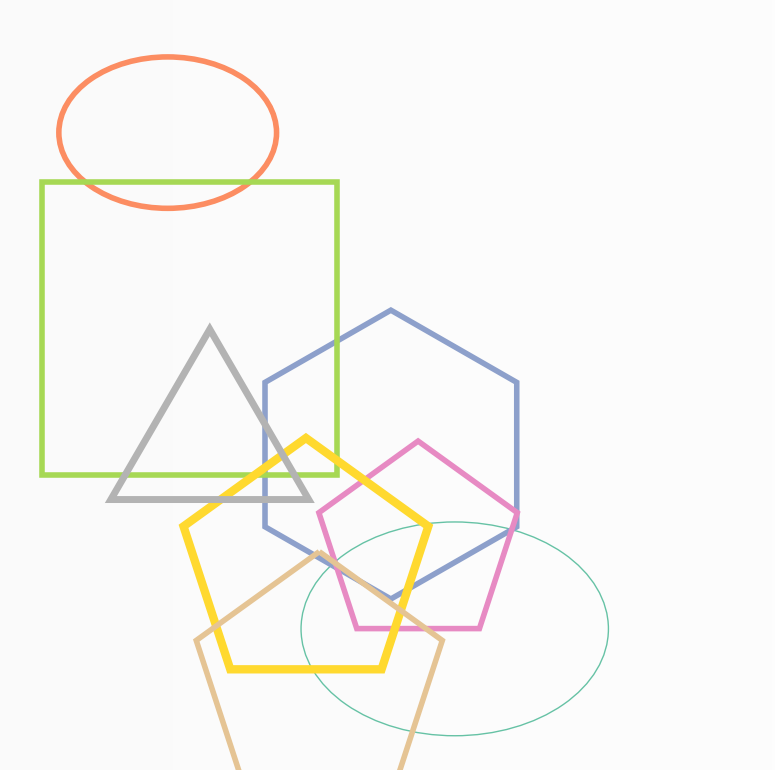[{"shape": "oval", "thickness": 0.5, "radius": 0.99, "center": [0.587, 0.183]}, {"shape": "oval", "thickness": 2, "radius": 0.7, "center": [0.216, 0.828]}, {"shape": "hexagon", "thickness": 2, "radius": 0.94, "center": [0.504, 0.41]}, {"shape": "pentagon", "thickness": 2, "radius": 0.67, "center": [0.539, 0.293]}, {"shape": "square", "thickness": 2, "radius": 0.95, "center": [0.245, 0.574]}, {"shape": "pentagon", "thickness": 3, "radius": 0.83, "center": [0.395, 0.265]}, {"shape": "pentagon", "thickness": 2, "radius": 0.83, "center": [0.412, 0.117]}, {"shape": "triangle", "thickness": 2.5, "radius": 0.74, "center": [0.271, 0.425]}]